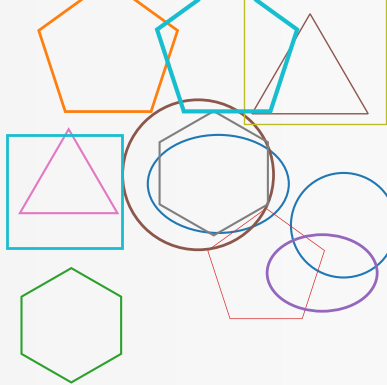[{"shape": "circle", "thickness": 1.5, "radius": 0.68, "center": [0.887, 0.415]}, {"shape": "oval", "thickness": 1.5, "radius": 0.91, "center": [0.563, 0.522]}, {"shape": "pentagon", "thickness": 2, "radius": 0.94, "center": [0.279, 0.863]}, {"shape": "hexagon", "thickness": 1.5, "radius": 0.74, "center": [0.184, 0.155]}, {"shape": "pentagon", "thickness": 0.5, "radius": 0.79, "center": [0.687, 0.3]}, {"shape": "oval", "thickness": 2, "radius": 0.71, "center": [0.831, 0.291]}, {"shape": "triangle", "thickness": 1, "radius": 0.87, "center": [0.8, 0.791]}, {"shape": "circle", "thickness": 2, "radius": 0.97, "center": [0.511, 0.546]}, {"shape": "triangle", "thickness": 1.5, "radius": 0.73, "center": [0.177, 0.519]}, {"shape": "hexagon", "thickness": 1.5, "radius": 0.81, "center": [0.552, 0.55]}, {"shape": "square", "thickness": 1, "radius": 0.91, "center": [0.812, 0.86]}, {"shape": "pentagon", "thickness": 3, "radius": 0.95, "center": [0.586, 0.864]}, {"shape": "square", "thickness": 2, "radius": 0.74, "center": [0.166, 0.502]}]